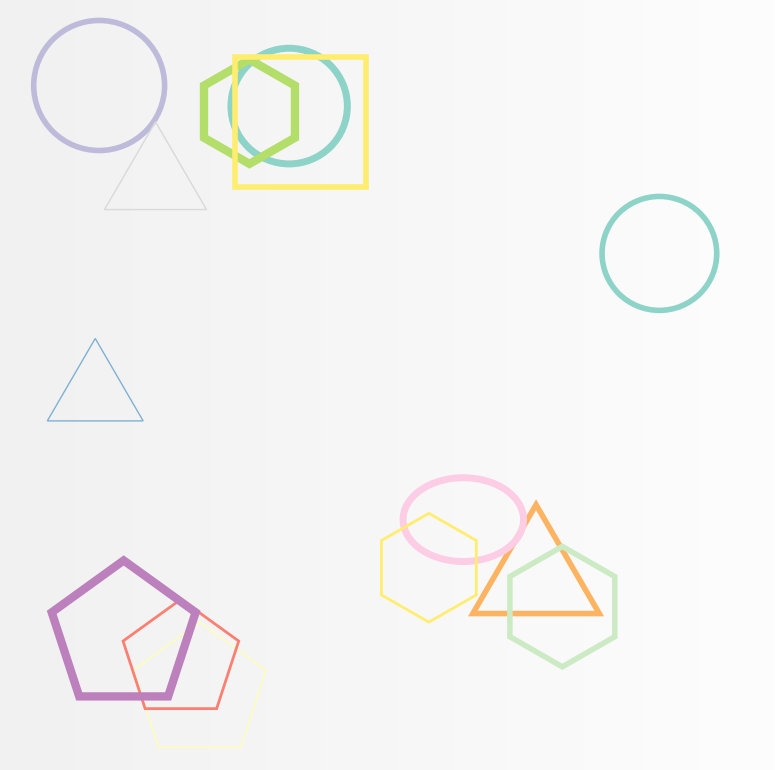[{"shape": "circle", "thickness": 2, "radius": 0.37, "center": [0.851, 0.671]}, {"shape": "circle", "thickness": 2.5, "radius": 0.38, "center": [0.373, 0.862]}, {"shape": "pentagon", "thickness": 0.5, "radius": 0.45, "center": [0.258, 0.102]}, {"shape": "circle", "thickness": 2, "radius": 0.42, "center": [0.128, 0.889]}, {"shape": "pentagon", "thickness": 1, "radius": 0.39, "center": [0.233, 0.143]}, {"shape": "triangle", "thickness": 0.5, "radius": 0.36, "center": [0.123, 0.489]}, {"shape": "triangle", "thickness": 2, "radius": 0.47, "center": [0.692, 0.25]}, {"shape": "hexagon", "thickness": 3, "radius": 0.34, "center": [0.322, 0.855]}, {"shape": "oval", "thickness": 2.5, "radius": 0.39, "center": [0.598, 0.325]}, {"shape": "triangle", "thickness": 0.5, "radius": 0.38, "center": [0.201, 0.766]}, {"shape": "pentagon", "thickness": 3, "radius": 0.49, "center": [0.16, 0.175]}, {"shape": "hexagon", "thickness": 2, "radius": 0.39, "center": [0.726, 0.212]}, {"shape": "hexagon", "thickness": 1, "radius": 0.35, "center": [0.553, 0.263]}, {"shape": "square", "thickness": 2, "radius": 0.42, "center": [0.388, 0.841]}]